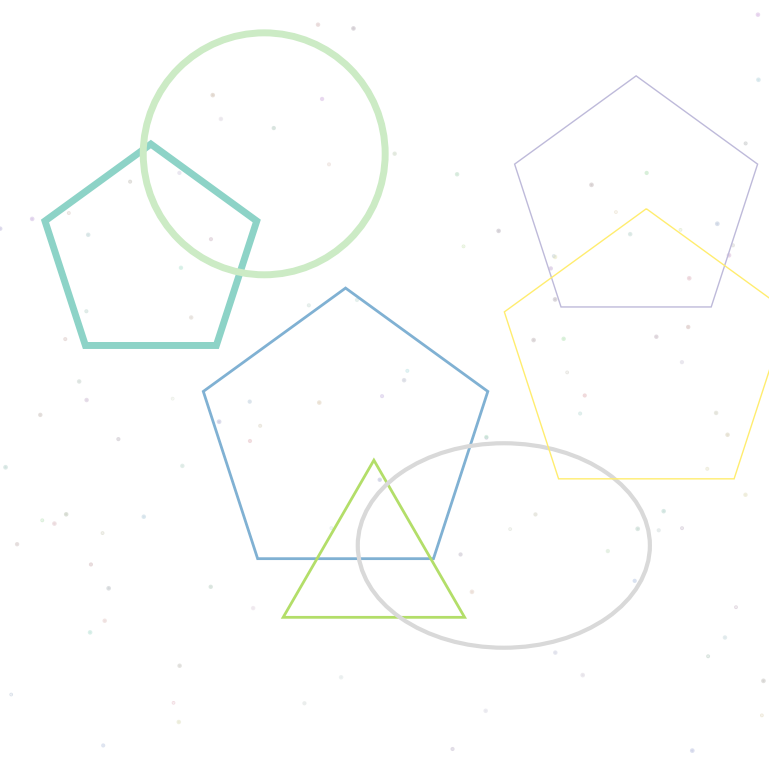[{"shape": "pentagon", "thickness": 2.5, "radius": 0.72, "center": [0.196, 0.668]}, {"shape": "pentagon", "thickness": 0.5, "radius": 0.83, "center": [0.826, 0.736]}, {"shape": "pentagon", "thickness": 1, "radius": 0.97, "center": [0.449, 0.432]}, {"shape": "triangle", "thickness": 1, "radius": 0.68, "center": [0.486, 0.266]}, {"shape": "oval", "thickness": 1.5, "radius": 0.95, "center": [0.654, 0.292]}, {"shape": "circle", "thickness": 2.5, "radius": 0.79, "center": [0.343, 0.8]}, {"shape": "pentagon", "thickness": 0.5, "radius": 0.97, "center": [0.839, 0.535]}]